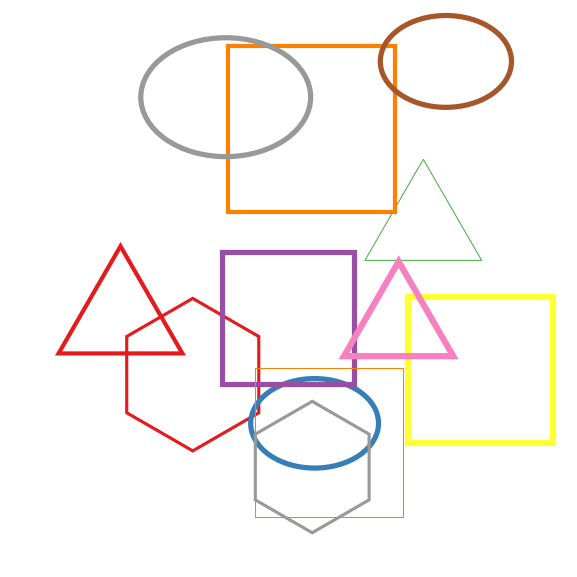[{"shape": "triangle", "thickness": 2, "radius": 0.62, "center": [0.209, 0.449]}, {"shape": "hexagon", "thickness": 1.5, "radius": 0.66, "center": [0.334, 0.35]}, {"shape": "oval", "thickness": 2.5, "radius": 0.55, "center": [0.545, 0.266]}, {"shape": "triangle", "thickness": 0.5, "radius": 0.58, "center": [0.733, 0.607]}, {"shape": "square", "thickness": 2.5, "radius": 0.57, "center": [0.499, 0.448]}, {"shape": "square", "thickness": 2, "radius": 0.72, "center": [0.539, 0.776]}, {"shape": "square", "thickness": 0.5, "radius": 0.64, "center": [0.57, 0.233]}, {"shape": "square", "thickness": 3, "radius": 0.63, "center": [0.832, 0.359]}, {"shape": "oval", "thickness": 2.5, "radius": 0.57, "center": [0.772, 0.893]}, {"shape": "triangle", "thickness": 3, "radius": 0.55, "center": [0.69, 0.437]}, {"shape": "oval", "thickness": 2.5, "radius": 0.74, "center": [0.391, 0.831]}, {"shape": "hexagon", "thickness": 1.5, "radius": 0.57, "center": [0.541, 0.19]}]